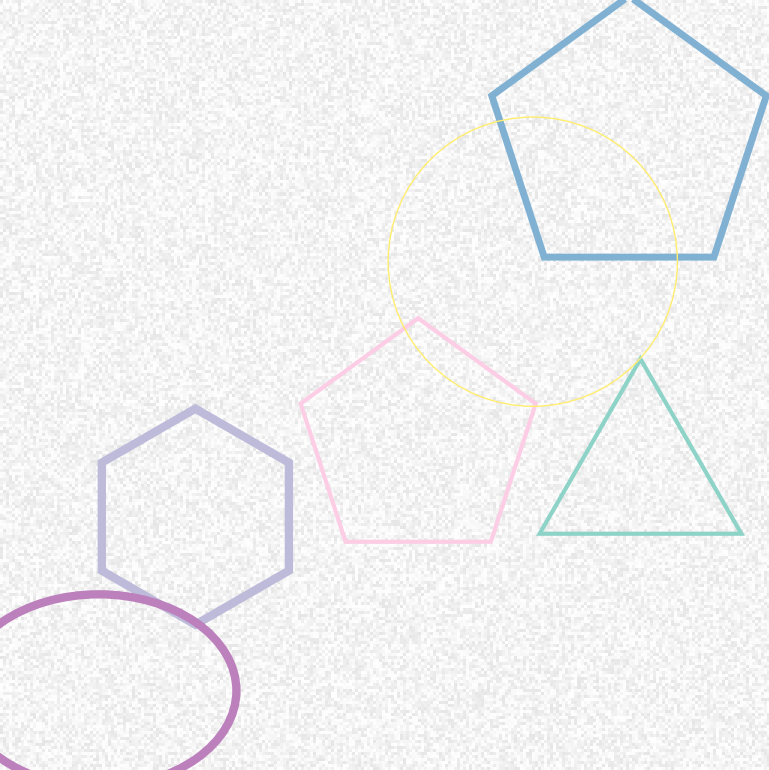[{"shape": "triangle", "thickness": 1.5, "radius": 0.76, "center": [0.832, 0.382]}, {"shape": "hexagon", "thickness": 3, "radius": 0.7, "center": [0.254, 0.329]}, {"shape": "pentagon", "thickness": 2.5, "radius": 0.94, "center": [0.817, 0.818]}, {"shape": "pentagon", "thickness": 1.5, "radius": 0.8, "center": [0.543, 0.426]}, {"shape": "oval", "thickness": 3, "radius": 0.89, "center": [0.128, 0.103]}, {"shape": "circle", "thickness": 0.5, "radius": 0.94, "center": [0.692, 0.66]}]